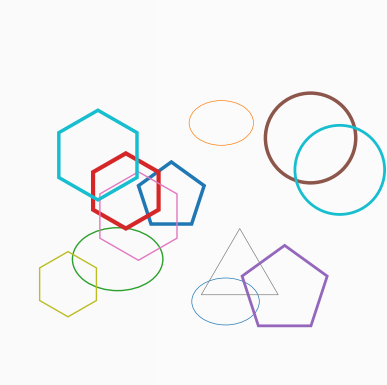[{"shape": "oval", "thickness": 0.5, "radius": 0.44, "center": [0.582, 0.217]}, {"shape": "pentagon", "thickness": 2.5, "radius": 0.45, "center": [0.442, 0.49]}, {"shape": "oval", "thickness": 0.5, "radius": 0.42, "center": [0.571, 0.681]}, {"shape": "oval", "thickness": 1, "radius": 0.58, "center": [0.304, 0.327]}, {"shape": "hexagon", "thickness": 3, "radius": 0.49, "center": [0.325, 0.504]}, {"shape": "pentagon", "thickness": 2, "radius": 0.58, "center": [0.735, 0.247]}, {"shape": "circle", "thickness": 2.5, "radius": 0.58, "center": [0.801, 0.642]}, {"shape": "hexagon", "thickness": 1, "radius": 0.57, "center": [0.357, 0.439]}, {"shape": "triangle", "thickness": 0.5, "radius": 0.57, "center": [0.619, 0.292]}, {"shape": "hexagon", "thickness": 1, "radius": 0.42, "center": [0.176, 0.262]}, {"shape": "circle", "thickness": 2, "radius": 0.58, "center": [0.877, 0.559]}, {"shape": "hexagon", "thickness": 2.5, "radius": 0.58, "center": [0.253, 0.597]}]